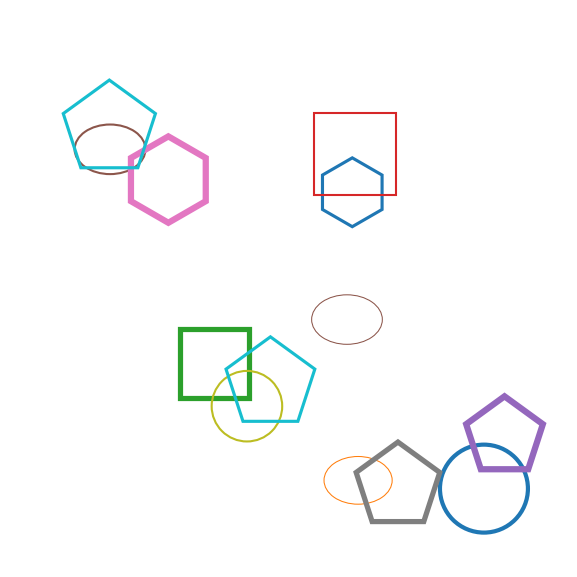[{"shape": "circle", "thickness": 2, "radius": 0.38, "center": [0.838, 0.153]}, {"shape": "hexagon", "thickness": 1.5, "radius": 0.3, "center": [0.61, 0.666]}, {"shape": "oval", "thickness": 0.5, "radius": 0.3, "center": [0.62, 0.167]}, {"shape": "square", "thickness": 2.5, "radius": 0.3, "center": [0.372, 0.37]}, {"shape": "square", "thickness": 1, "radius": 0.35, "center": [0.615, 0.733]}, {"shape": "pentagon", "thickness": 3, "radius": 0.35, "center": [0.874, 0.243]}, {"shape": "oval", "thickness": 1, "radius": 0.31, "center": [0.191, 0.741]}, {"shape": "oval", "thickness": 0.5, "radius": 0.31, "center": [0.601, 0.446]}, {"shape": "hexagon", "thickness": 3, "radius": 0.37, "center": [0.292, 0.688]}, {"shape": "pentagon", "thickness": 2.5, "radius": 0.38, "center": [0.689, 0.158]}, {"shape": "circle", "thickness": 1, "radius": 0.31, "center": [0.428, 0.296]}, {"shape": "pentagon", "thickness": 1.5, "radius": 0.42, "center": [0.189, 0.777]}, {"shape": "pentagon", "thickness": 1.5, "radius": 0.4, "center": [0.468, 0.335]}]